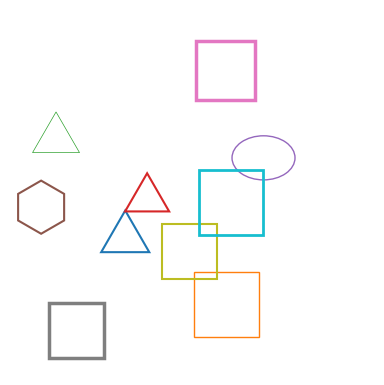[{"shape": "triangle", "thickness": 1.5, "radius": 0.36, "center": [0.325, 0.381]}, {"shape": "square", "thickness": 1, "radius": 0.42, "center": [0.588, 0.21]}, {"shape": "triangle", "thickness": 0.5, "radius": 0.35, "center": [0.146, 0.639]}, {"shape": "triangle", "thickness": 1.5, "radius": 0.33, "center": [0.382, 0.484]}, {"shape": "oval", "thickness": 1, "radius": 0.41, "center": [0.684, 0.59]}, {"shape": "hexagon", "thickness": 1.5, "radius": 0.35, "center": [0.107, 0.462]}, {"shape": "square", "thickness": 2.5, "radius": 0.38, "center": [0.585, 0.817]}, {"shape": "square", "thickness": 2.5, "radius": 0.36, "center": [0.198, 0.141]}, {"shape": "square", "thickness": 1.5, "radius": 0.35, "center": [0.492, 0.346]}, {"shape": "square", "thickness": 2, "radius": 0.42, "center": [0.6, 0.474]}]